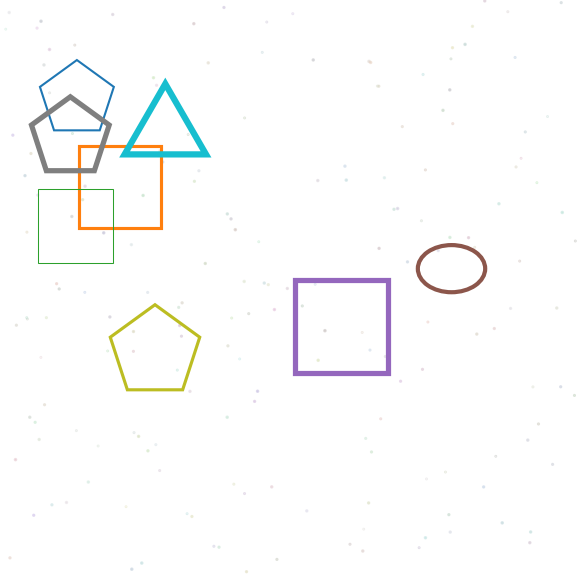[{"shape": "pentagon", "thickness": 1, "radius": 0.34, "center": [0.133, 0.828]}, {"shape": "square", "thickness": 1.5, "radius": 0.36, "center": [0.208, 0.675]}, {"shape": "square", "thickness": 0.5, "radius": 0.32, "center": [0.13, 0.608]}, {"shape": "square", "thickness": 2.5, "radius": 0.4, "center": [0.592, 0.433]}, {"shape": "oval", "thickness": 2, "radius": 0.29, "center": [0.782, 0.534]}, {"shape": "pentagon", "thickness": 2.5, "radius": 0.35, "center": [0.122, 0.761]}, {"shape": "pentagon", "thickness": 1.5, "radius": 0.41, "center": [0.268, 0.39]}, {"shape": "triangle", "thickness": 3, "radius": 0.41, "center": [0.286, 0.772]}]